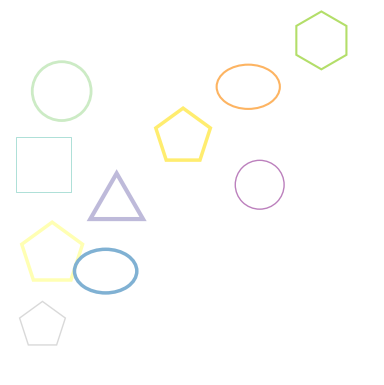[{"shape": "square", "thickness": 0.5, "radius": 0.36, "center": [0.112, 0.572]}, {"shape": "pentagon", "thickness": 2.5, "radius": 0.42, "center": [0.135, 0.34]}, {"shape": "triangle", "thickness": 3, "radius": 0.4, "center": [0.303, 0.471]}, {"shape": "oval", "thickness": 2.5, "radius": 0.4, "center": [0.274, 0.296]}, {"shape": "oval", "thickness": 1.5, "radius": 0.41, "center": [0.645, 0.775]}, {"shape": "hexagon", "thickness": 1.5, "radius": 0.38, "center": [0.835, 0.895]}, {"shape": "pentagon", "thickness": 1, "radius": 0.31, "center": [0.11, 0.155]}, {"shape": "circle", "thickness": 1, "radius": 0.32, "center": [0.675, 0.52]}, {"shape": "circle", "thickness": 2, "radius": 0.38, "center": [0.16, 0.763]}, {"shape": "pentagon", "thickness": 2.5, "radius": 0.37, "center": [0.476, 0.644]}]